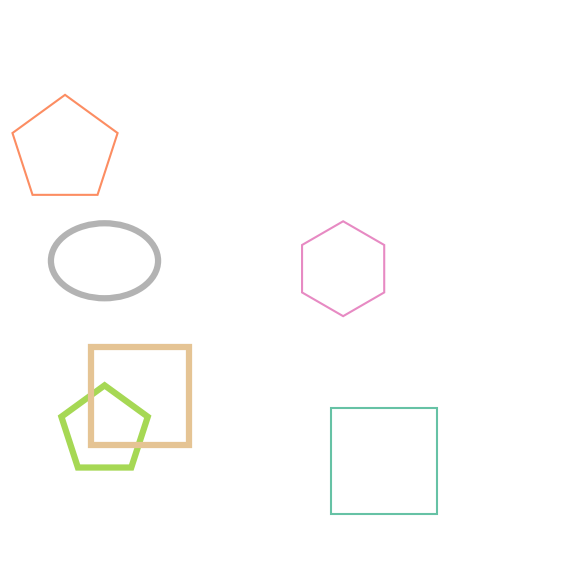[{"shape": "square", "thickness": 1, "radius": 0.46, "center": [0.665, 0.201]}, {"shape": "pentagon", "thickness": 1, "radius": 0.48, "center": [0.113, 0.739]}, {"shape": "hexagon", "thickness": 1, "radius": 0.41, "center": [0.594, 0.534]}, {"shape": "pentagon", "thickness": 3, "radius": 0.39, "center": [0.181, 0.253]}, {"shape": "square", "thickness": 3, "radius": 0.42, "center": [0.243, 0.313]}, {"shape": "oval", "thickness": 3, "radius": 0.46, "center": [0.181, 0.548]}]